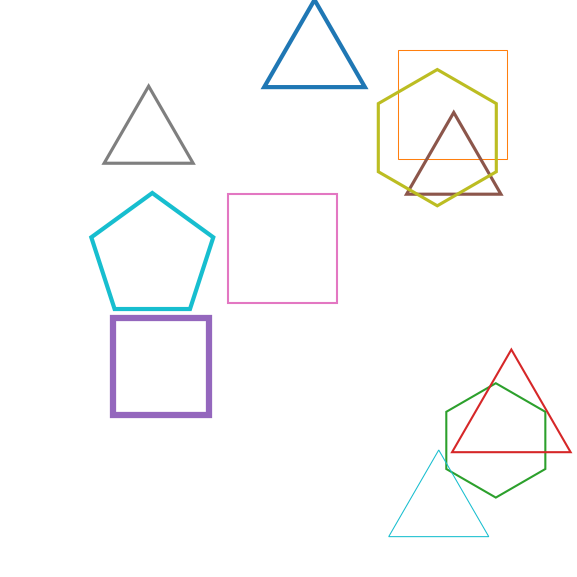[{"shape": "triangle", "thickness": 2, "radius": 0.5, "center": [0.545, 0.899]}, {"shape": "square", "thickness": 0.5, "radius": 0.47, "center": [0.784, 0.818]}, {"shape": "hexagon", "thickness": 1, "radius": 0.5, "center": [0.859, 0.237]}, {"shape": "triangle", "thickness": 1, "radius": 0.59, "center": [0.885, 0.275]}, {"shape": "square", "thickness": 3, "radius": 0.42, "center": [0.279, 0.364]}, {"shape": "triangle", "thickness": 1.5, "radius": 0.47, "center": [0.786, 0.71]}, {"shape": "square", "thickness": 1, "radius": 0.47, "center": [0.489, 0.569]}, {"shape": "triangle", "thickness": 1.5, "radius": 0.44, "center": [0.257, 0.761]}, {"shape": "hexagon", "thickness": 1.5, "radius": 0.59, "center": [0.757, 0.761]}, {"shape": "pentagon", "thickness": 2, "radius": 0.56, "center": [0.264, 0.554]}, {"shape": "triangle", "thickness": 0.5, "radius": 0.5, "center": [0.76, 0.12]}]